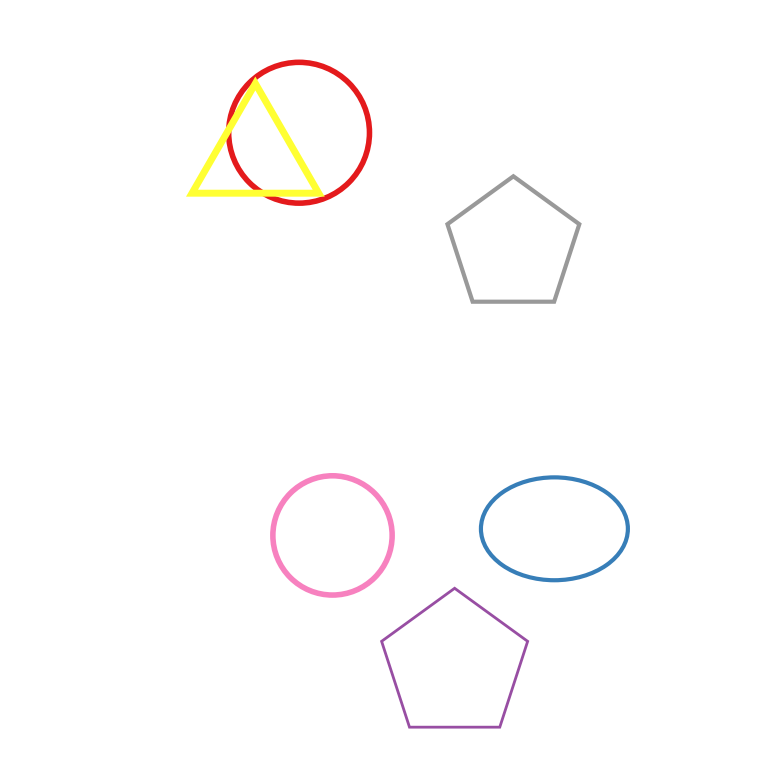[{"shape": "circle", "thickness": 2, "radius": 0.46, "center": [0.388, 0.828]}, {"shape": "oval", "thickness": 1.5, "radius": 0.48, "center": [0.72, 0.313]}, {"shape": "pentagon", "thickness": 1, "radius": 0.5, "center": [0.59, 0.136]}, {"shape": "triangle", "thickness": 2.5, "radius": 0.48, "center": [0.332, 0.797]}, {"shape": "circle", "thickness": 2, "radius": 0.39, "center": [0.432, 0.305]}, {"shape": "pentagon", "thickness": 1.5, "radius": 0.45, "center": [0.667, 0.681]}]